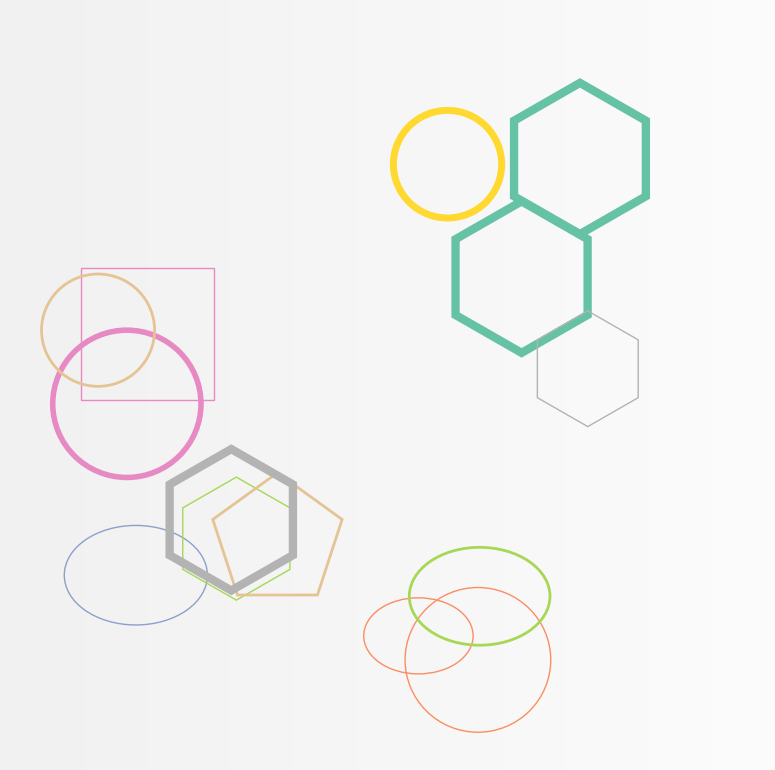[{"shape": "hexagon", "thickness": 3, "radius": 0.49, "center": [0.673, 0.64]}, {"shape": "hexagon", "thickness": 3, "radius": 0.49, "center": [0.748, 0.794]}, {"shape": "circle", "thickness": 0.5, "radius": 0.47, "center": [0.617, 0.143]}, {"shape": "oval", "thickness": 0.5, "radius": 0.35, "center": [0.54, 0.174]}, {"shape": "oval", "thickness": 0.5, "radius": 0.46, "center": [0.175, 0.253]}, {"shape": "circle", "thickness": 2, "radius": 0.48, "center": [0.164, 0.476]}, {"shape": "square", "thickness": 0.5, "radius": 0.43, "center": [0.19, 0.567]}, {"shape": "hexagon", "thickness": 0.5, "radius": 0.4, "center": [0.305, 0.3]}, {"shape": "oval", "thickness": 1, "radius": 0.45, "center": [0.619, 0.226]}, {"shape": "circle", "thickness": 2.5, "radius": 0.35, "center": [0.577, 0.787]}, {"shape": "circle", "thickness": 1, "radius": 0.36, "center": [0.127, 0.571]}, {"shape": "pentagon", "thickness": 1, "radius": 0.44, "center": [0.358, 0.298]}, {"shape": "hexagon", "thickness": 0.5, "radius": 0.38, "center": [0.758, 0.521]}, {"shape": "hexagon", "thickness": 3, "radius": 0.46, "center": [0.298, 0.325]}]